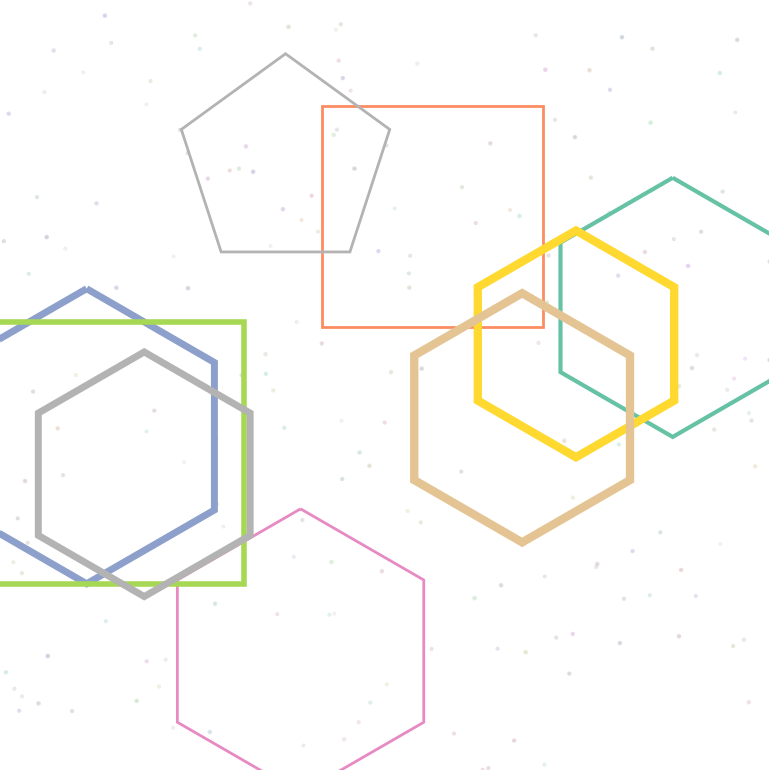[{"shape": "hexagon", "thickness": 1.5, "radius": 0.84, "center": [0.874, 0.601]}, {"shape": "square", "thickness": 1, "radius": 0.72, "center": [0.562, 0.719]}, {"shape": "hexagon", "thickness": 2.5, "radius": 0.96, "center": [0.113, 0.433]}, {"shape": "hexagon", "thickness": 1, "radius": 0.92, "center": [0.39, 0.154]}, {"shape": "square", "thickness": 2, "radius": 0.85, "center": [0.147, 0.412]}, {"shape": "hexagon", "thickness": 3, "radius": 0.74, "center": [0.748, 0.553]}, {"shape": "hexagon", "thickness": 3, "radius": 0.81, "center": [0.678, 0.457]}, {"shape": "hexagon", "thickness": 2.5, "radius": 0.79, "center": [0.187, 0.384]}, {"shape": "pentagon", "thickness": 1, "radius": 0.71, "center": [0.371, 0.788]}]